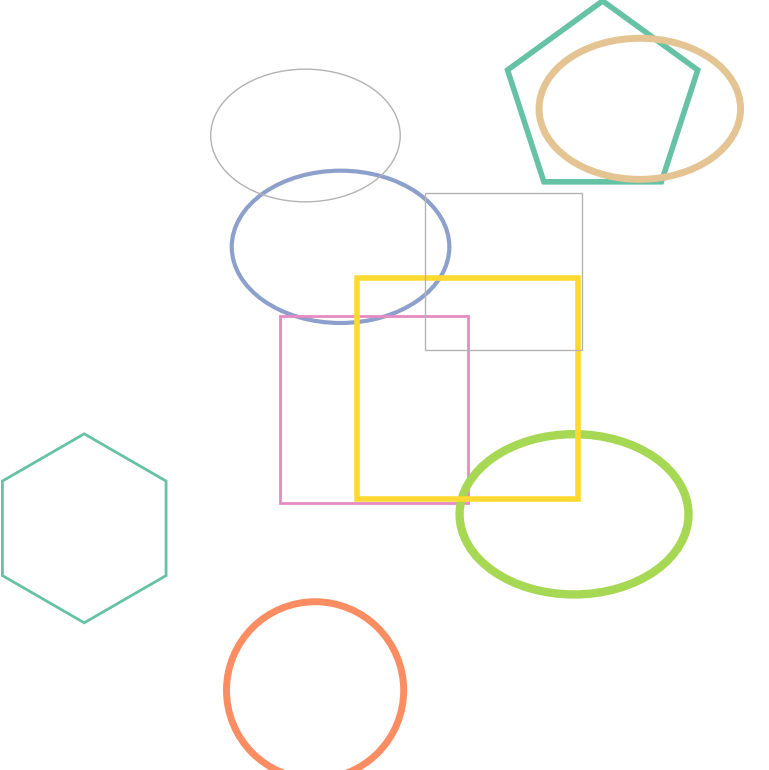[{"shape": "hexagon", "thickness": 1, "radius": 0.61, "center": [0.109, 0.314]}, {"shape": "pentagon", "thickness": 2, "radius": 0.65, "center": [0.783, 0.869]}, {"shape": "circle", "thickness": 2.5, "radius": 0.58, "center": [0.409, 0.103]}, {"shape": "oval", "thickness": 1.5, "radius": 0.71, "center": [0.442, 0.679]}, {"shape": "square", "thickness": 1, "radius": 0.61, "center": [0.486, 0.468]}, {"shape": "oval", "thickness": 3, "radius": 0.74, "center": [0.746, 0.332]}, {"shape": "square", "thickness": 2, "radius": 0.72, "center": [0.608, 0.496]}, {"shape": "oval", "thickness": 2.5, "radius": 0.65, "center": [0.831, 0.859]}, {"shape": "square", "thickness": 0.5, "radius": 0.51, "center": [0.654, 0.647]}, {"shape": "oval", "thickness": 0.5, "radius": 0.62, "center": [0.397, 0.824]}]